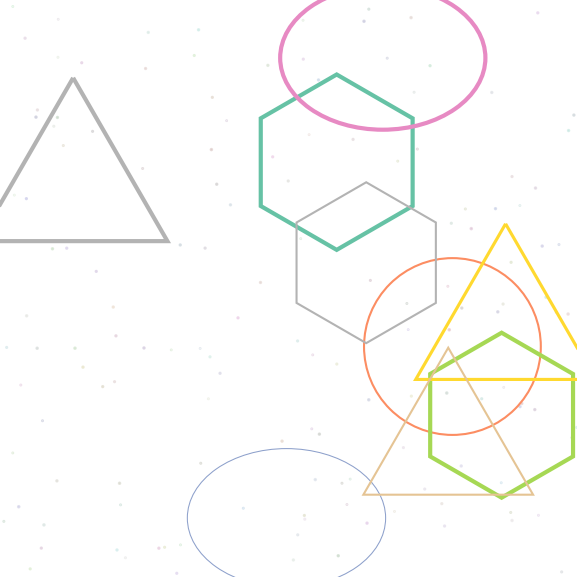[{"shape": "hexagon", "thickness": 2, "radius": 0.76, "center": [0.583, 0.718]}, {"shape": "circle", "thickness": 1, "radius": 0.77, "center": [0.783, 0.399]}, {"shape": "oval", "thickness": 0.5, "radius": 0.86, "center": [0.496, 0.102]}, {"shape": "oval", "thickness": 2, "radius": 0.89, "center": [0.663, 0.899]}, {"shape": "hexagon", "thickness": 2, "radius": 0.71, "center": [0.869, 0.28]}, {"shape": "triangle", "thickness": 1.5, "radius": 0.9, "center": [0.875, 0.432]}, {"shape": "triangle", "thickness": 1, "radius": 0.85, "center": [0.776, 0.227]}, {"shape": "triangle", "thickness": 2, "radius": 0.94, "center": [0.127, 0.676]}, {"shape": "hexagon", "thickness": 1, "radius": 0.7, "center": [0.634, 0.544]}]